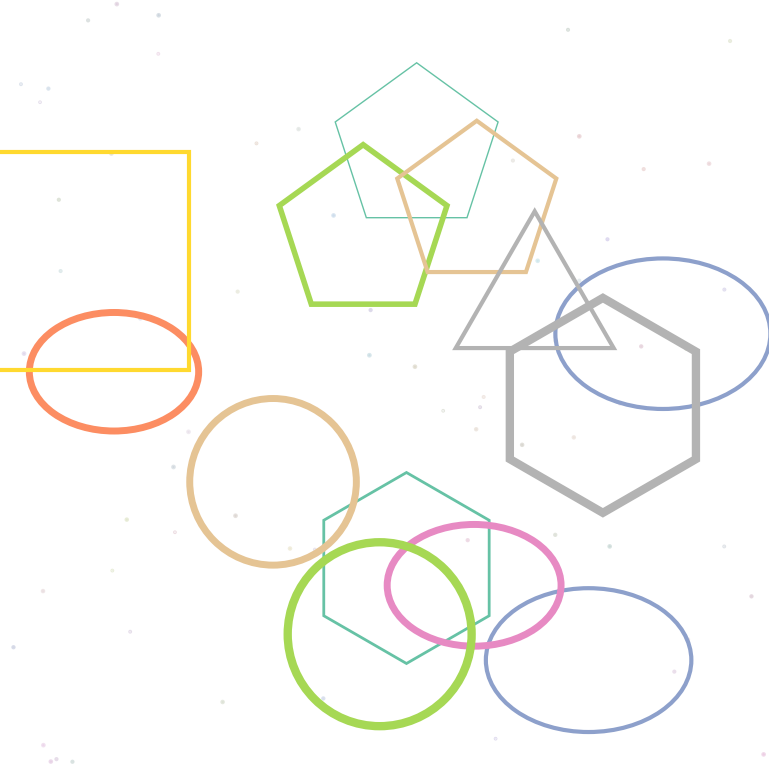[{"shape": "pentagon", "thickness": 0.5, "radius": 0.56, "center": [0.541, 0.807]}, {"shape": "hexagon", "thickness": 1, "radius": 0.62, "center": [0.528, 0.262]}, {"shape": "oval", "thickness": 2.5, "radius": 0.55, "center": [0.148, 0.517]}, {"shape": "oval", "thickness": 1.5, "radius": 0.7, "center": [0.861, 0.567]}, {"shape": "oval", "thickness": 1.5, "radius": 0.67, "center": [0.764, 0.143]}, {"shape": "oval", "thickness": 2.5, "radius": 0.56, "center": [0.616, 0.24]}, {"shape": "pentagon", "thickness": 2, "radius": 0.57, "center": [0.472, 0.698]}, {"shape": "circle", "thickness": 3, "radius": 0.6, "center": [0.493, 0.176]}, {"shape": "square", "thickness": 1.5, "radius": 0.71, "center": [0.103, 0.661]}, {"shape": "pentagon", "thickness": 1.5, "radius": 0.54, "center": [0.619, 0.735]}, {"shape": "circle", "thickness": 2.5, "radius": 0.54, "center": [0.355, 0.374]}, {"shape": "hexagon", "thickness": 3, "radius": 0.7, "center": [0.783, 0.474]}, {"shape": "triangle", "thickness": 1.5, "radius": 0.59, "center": [0.694, 0.607]}]